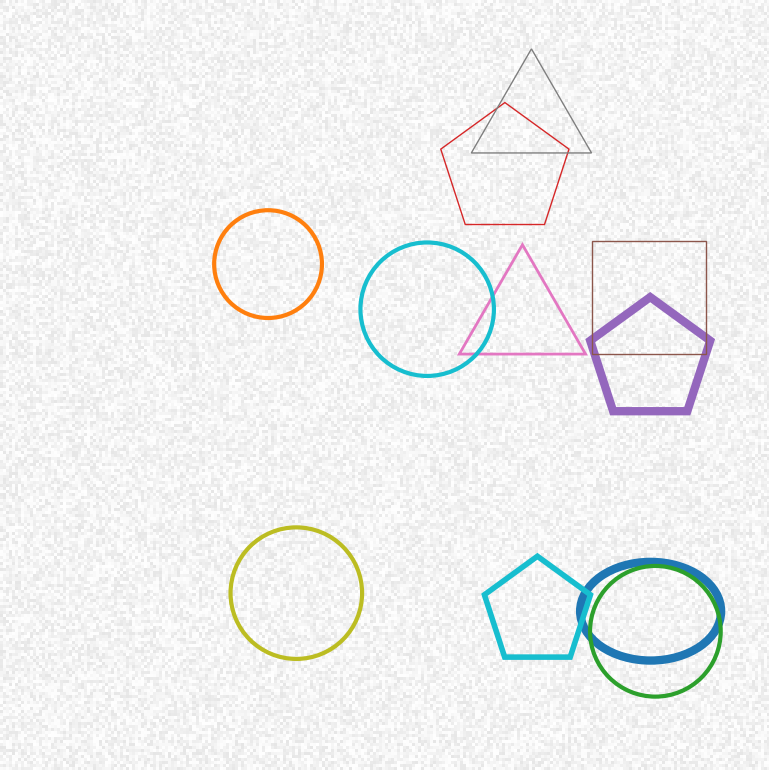[{"shape": "oval", "thickness": 3, "radius": 0.46, "center": [0.845, 0.206]}, {"shape": "circle", "thickness": 1.5, "radius": 0.35, "center": [0.348, 0.657]}, {"shape": "circle", "thickness": 1.5, "radius": 0.42, "center": [0.851, 0.18]}, {"shape": "pentagon", "thickness": 0.5, "radius": 0.44, "center": [0.656, 0.779]}, {"shape": "pentagon", "thickness": 3, "radius": 0.41, "center": [0.844, 0.532]}, {"shape": "square", "thickness": 0.5, "radius": 0.37, "center": [0.843, 0.614]}, {"shape": "triangle", "thickness": 1, "radius": 0.47, "center": [0.679, 0.588]}, {"shape": "triangle", "thickness": 0.5, "radius": 0.45, "center": [0.69, 0.846]}, {"shape": "circle", "thickness": 1.5, "radius": 0.43, "center": [0.385, 0.23]}, {"shape": "pentagon", "thickness": 2, "radius": 0.36, "center": [0.698, 0.205]}, {"shape": "circle", "thickness": 1.5, "radius": 0.43, "center": [0.555, 0.598]}]